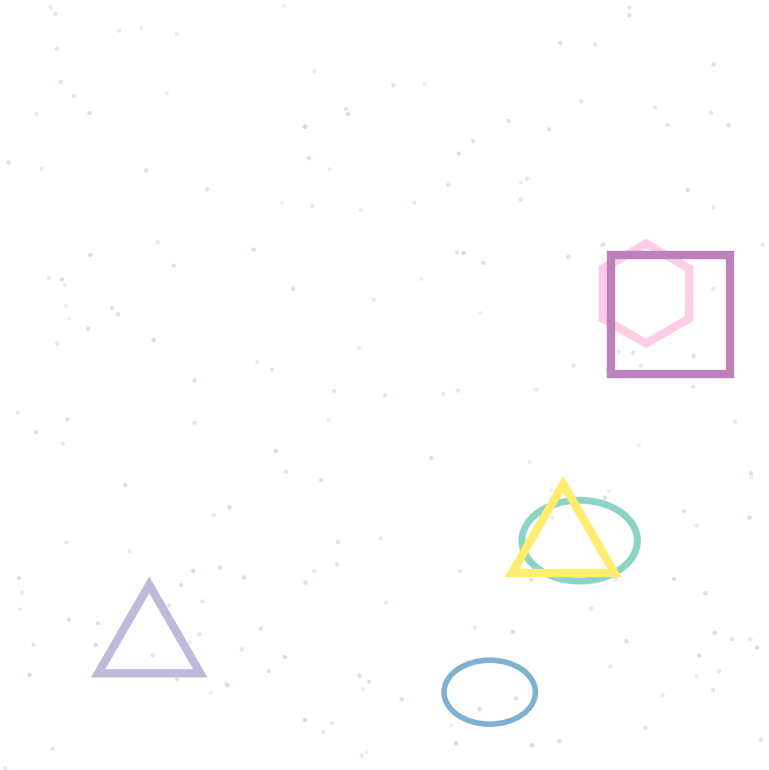[{"shape": "oval", "thickness": 2.5, "radius": 0.37, "center": [0.753, 0.298]}, {"shape": "triangle", "thickness": 3, "radius": 0.38, "center": [0.194, 0.164]}, {"shape": "oval", "thickness": 2, "radius": 0.3, "center": [0.636, 0.101]}, {"shape": "hexagon", "thickness": 3, "radius": 0.32, "center": [0.839, 0.619]}, {"shape": "square", "thickness": 3, "radius": 0.39, "center": [0.871, 0.591]}, {"shape": "triangle", "thickness": 3, "radius": 0.38, "center": [0.731, 0.294]}]